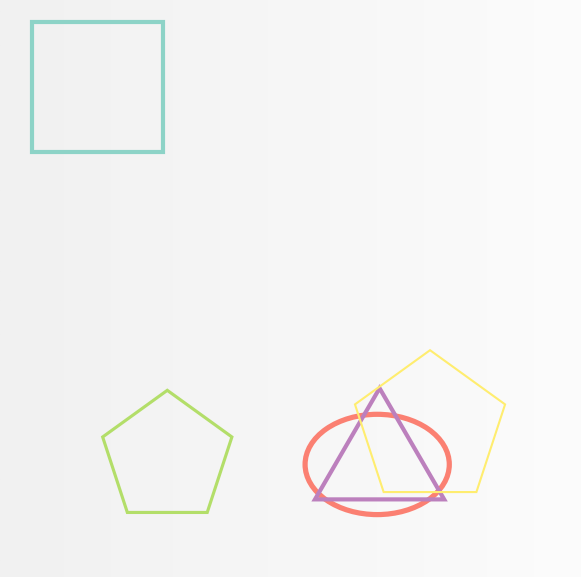[{"shape": "square", "thickness": 2, "radius": 0.56, "center": [0.167, 0.848]}, {"shape": "oval", "thickness": 2.5, "radius": 0.62, "center": [0.649, 0.195]}, {"shape": "pentagon", "thickness": 1.5, "radius": 0.58, "center": [0.288, 0.206]}, {"shape": "triangle", "thickness": 2, "radius": 0.64, "center": [0.653, 0.199]}, {"shape": "pentagon", "thickness": 1, "radius": 0.68, "center": [0.74, 0.257]}]